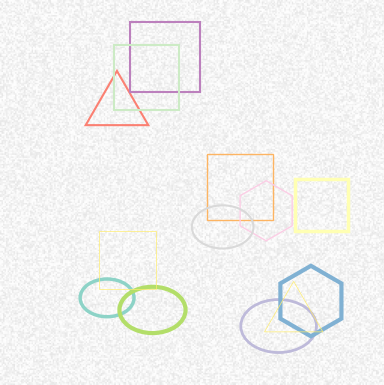[{"shape": "oval", "thickness": 2.5, "radius": 0.35, "center": [0.278, 0.226]}, {"shape": "square", "thickness": 2.5, "radius": 0.34, "center": [0.835, 0.467]}, {"shape": "oval", "thickness": 2, "radius": 0.49, "center": [0.724, 0.153]}, {"shape": "triangle", "thickness": 1.5, "radius": 0.47, "center": [0.304, 0.722]}, {"shape": "hexagon", "thickness": 3, "radius": 0.46, "center": [0.808, 0.218]}, {"shape": "square", "thickness": 1, "radius": 0.43, "center": [0.623, 0.514]}, {"shape": "oval", "thickness": 3, "radius": 0.43, "center": [0.396, 0.195]}, {"shape": "hexagon", "thickness": 1, "radius": 0.39, "center": [0.691, 0.453]}, {"shape": "oval", "thickness": 1.5, "radius": 0.4, "center": [0.578, 0.411]}, {"shape": "square", "thickness": 1.5, "radius": 0.45, "center": [0.429, 0.851]}, {"shape": "square", "thickness": 1.5, "radius": 0.42, "center": [0.381, 0.799]}, {"shape": "triangle", "thickness": 0.5, "radius": 0.44, "center": [0.763, 0.182]}, {"shape": "square", "thickness": 0.5, "radius": 0.37, "center": [0.332, 0.324]}]